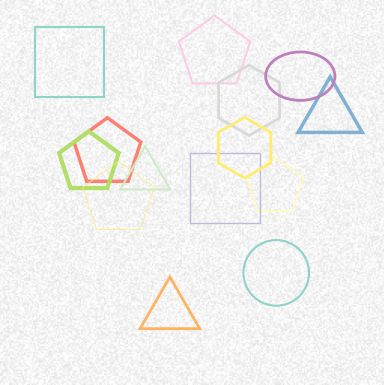[{"shape": "square", "thickness": 1.5, "radius": 0.45, "center": [0.18, 0.838]}, {"shape": "circle", "thickness": 1.5, "radius": 0.43, "center": [0.718, 0.291]}, {"shape": "pentagon", "thickness": 1, "radius": 0.39, "center": [0.715, 0.514]}, {"shape": "square", "thickness": 1, "radius": 0.46, "center": [0.584, 0.512]}, {"shape": "pentagon", "thickness": 2.5, "radius": 0.46, "center": [0.279, 0.603]}, {"shape": "triangle", "thickness": 2.5, "radius": 0.48, "center": [0.858, 0.704]}, {"shape": "triangle", "thickness": 2, "radius": 0.45, "center": [0.441, 0.191]}, {"shape": "pentagon", "thickness": 3, "radius": 0.41, "center": [0.231, 0.577]}, {"shape": "pentagon", "thickness": 1.5, "radius": 0.49, "center": [0.557, 0.862]}, {"shape": "hexagon", "thickness": 2, "radius": 0.46, "center": [0.647, 0.74]}, {"shape": "oval", "thickness": 2, "radius": 0.45, "center": [0.78, 0.802]}, {"shape": "triangle", "thickness": 1.5, "radius": 0.37, "center": [0.377, 0.545]}, {"shape": "hexagon", "thickness": 2, "radius": 0.39, "center": [0.635, 0.616]}, {"shape": "pentagon", "thickness": 0.5, "radius": 0.49, "center": [0.308, 0.483]}]